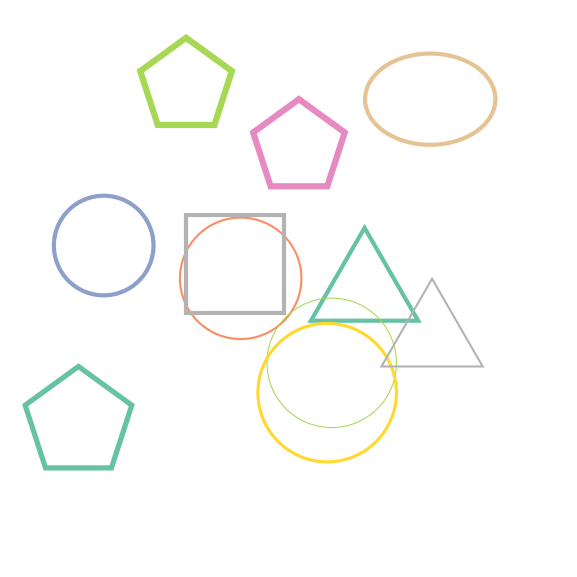[{"shape": "pentagon", "thickness": 2.5, "radius": 0.49, "center": [0.136, 0.267]}, {"shape": "triangle", "thickness": 2, "radius": 0.54, "center": [0.631, 0.497]}, {"shape": "circle", "thickness": 1, "radius": 0.53, "center": [0.417, 0.517]}, {"shape": "circle", "thickness": 2, "radius": 0.43, "center": [0.18, 0.574]}, {"shape": "pentagon", "thickness": 3, "radius": 0.42, "center": [0.518, 0.744]}, {"shape": "pentagon", "thickness": 3, "radius": 0.42, "center": [0.322, 0.85]}, {"shape": "circle", "thickness": 0.5, "radius": 0.56, "center": [0.574, 0.371]}, {"shape": "circle", "thickness": 1.5, "radius": 0.6, "center": [0.566, 0.319]}, {"shape": "oval", "thickness": 2, "radius": 0.56, "center": [0.745, 0.827]}, {"shape": "triangle", "thickness": 1, "radius": 0.51, "center": [0.748, 0.415]}, {"shape": "square", "thickness": 2, "radius": 0.42, "center": [0.406, 0.542]}]